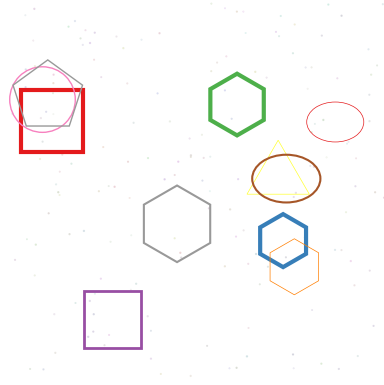[{"shape": "oval", "thickness": 0.5, "radius": 0.37, "center": [0.871, 0.683]}, {"shape": "square", "thickness": 3, "radius": 0.41, "center": [0.135, 0.686]}, {"shape": "hexagon", "thickness": 3, "radius": 0.34, "center": [0.735, 0.375]}, {"shape": "hexagon", "thickness": 3, "radius": 0.4, "center": [0.616, 0.728]}, {"shape": "square", "thickness": 2, "radius": 0.37, "center": [0.292, 0.17]}, {"shape": "hexagon", "thickness": 0.5, "radius": 0.36, "center": [0.765, 0.307]}, {"shape": "triangle", "thickness": 0.5, "radius": 0.47, "center": [0.722, 0.542]}, {"shape": "oval", "thickness": 1.5, "radius": 0.44, "center": [0.744, 0.536]}, {"shape": "circle", "thickness": 1, "radius": 0.43, "center": [0.11, 0.741]}, {"shape": "hexagon", "thickness": 1.5, "radius": 0.5, "center": [0.46, 0.419]}, {"shape": "pentagon", "thickness": 1, "radius": 0.47, "center": [0.124, 0.749]}]